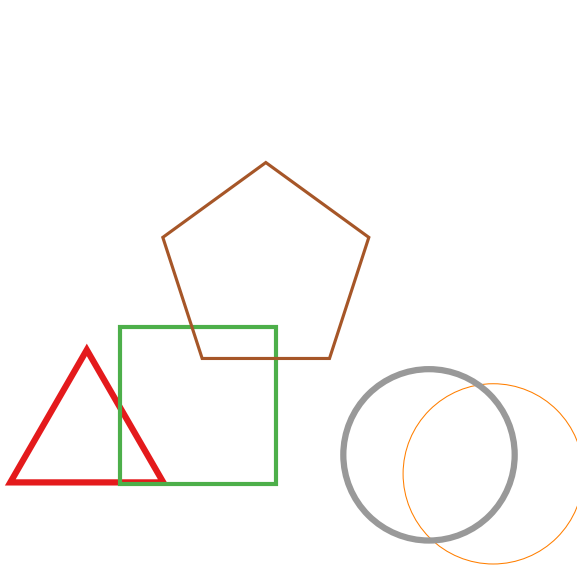[{"shape": "triangle", "thickness": 3, "radius": 0.76, "center": [0.15, 0.24]}, {"shape": "square", "thickness": 2, "radius": 0.68, "center": [0.343, 0.297]}, {"shape": "circle", "thickness": 0.5, "radius": 0.78, "center": [0.854, 0.179]}, {"shape": "pentagon", "thickness": 1.5, "radius": 0.94, "center": [0.46, 0.53]}, {"shape": "circle", "thickness": 3, "radius": 0.74, "center": [0.743, 0.212]}]